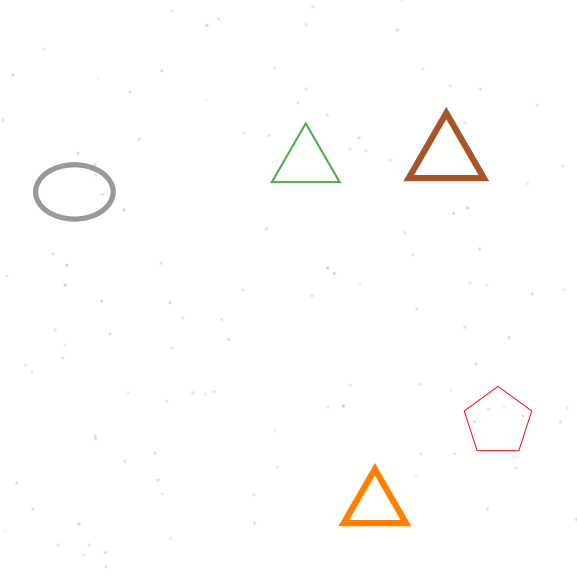[{"shape": "pentagon", "thickness": 0.5, "radius": 0.31, "center": [0.862, 0.269]}, {"shape": "triangle", "thickness": 1, "radius": 0.34, "center": [0.529, 0.718]}, {"shape": "triangle", "thickness": 3, "radius": 0.31, "center": [0.649, 0.124]}, {"shape": "triangle", "thickness": 3, "radius": 0.38, "center": [0.773, 0.728]}, {"shape": "oval", "thickness": 2.5, "radius": 0.34, "center": [0.129, 0.667]}]